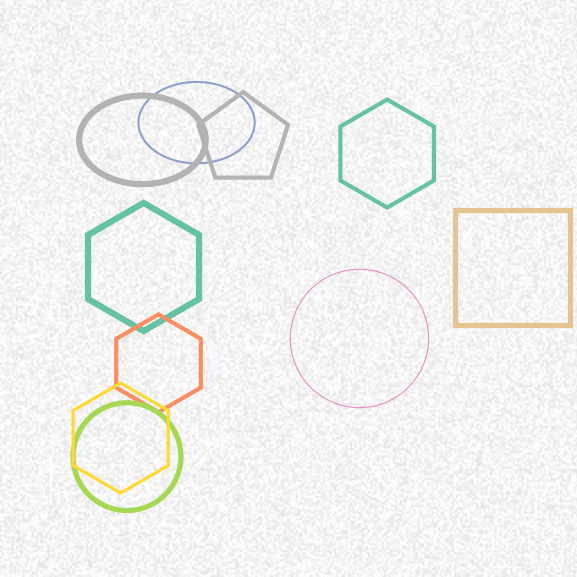[{"shape": "hexagon", "thickness": 3, "radius": 0.55, "center": [0.249, 0.537]}, {"shape": "hexagon", "thickness": 2, "radius": 0.47, "center": [0.67, 0.733]}, {"shape": "hexagon", "thickness": 2, "radius": 0.42, "center": [0.274, 0.37]}, {"shape": "oval", "thickness": 1, "radius": 0.5, "center": [0.34, 0.787]}, {"shape": "circle", "thickness": 0.5, "radius": 0.6, "center": [0.622, 0.413]}, {"shape": "circle", "thickness": 2.5, "radius": 0.47, "center": [0.22, 0.208]}, {"shape": "hexagon", "thickness": 1.5, "radius": 0.48, "center": [0.209, 0.241]}, {"shape": "square", "thickness": 2.5, "radius": 0.5, "center": [0.888, 0.536]}, {"shape": "pentagon", "thickness": 2, "radius": 0.41, "center": [0.421, 0.758]}, {"shape": "oval", "thickness": 3, "radius": 0.55, "center": [0.247, 0.757]}]